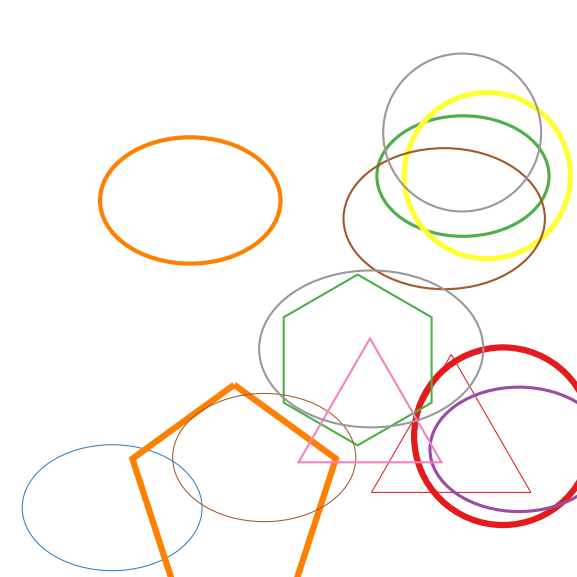[{"shape": "triangle", "thickness": 0.5, "radius": 0.8, "center": [0.781, 0.226]}, {"shape": "circle", "thickness": 3, "radius": 0.77, "center": [0.871, 0.244]}, {"shape": "oval", "thickness": 0.5, "radius": 0.78, "center": [0.194, 0.12]}, {"shape": "oval", "thickness": 1.5, "radius": 0.75, "center": [0.802, 0.694]}, {"shape": "hexagon", "thickness": 1, "radius": 0.74, "center": [0.619, 0.376]}, {"shape": "oval", "thickness": 1.5, "radius": 0.77, "center": [0.898, 0.221]}, {"shape": "pentagon", "thickness": 3, "radius": 0.93, "center": [0.405, 0.148]}, {"shape": "oval", "thickness": 2, "radius": 0.78, "center": [0.329, 0.652]}, {"shape": "circle", "thickness": 2.5, "radius": 0.72, "center": [0.844, 0.695]}, {"shape": "oval", "thickness": 1, "radius": 0.87, "center": [0.769, 0.62]}, {"shape": "oval", "thickness": 0.5, "radius": 0.79, "center": [0.458, 0.207]}, {"shape": "triangle", "thickness": 1, "radius": 0.71, "center": [0.641, 0.27]}, {"shape": "oval", "thickness": 1, "radius": 0.97, "center": [0.643, 0.395]}, {"shape": "circle", "thickness": 1, "radius": 0.68, "center": [0.8, 0.77]}]